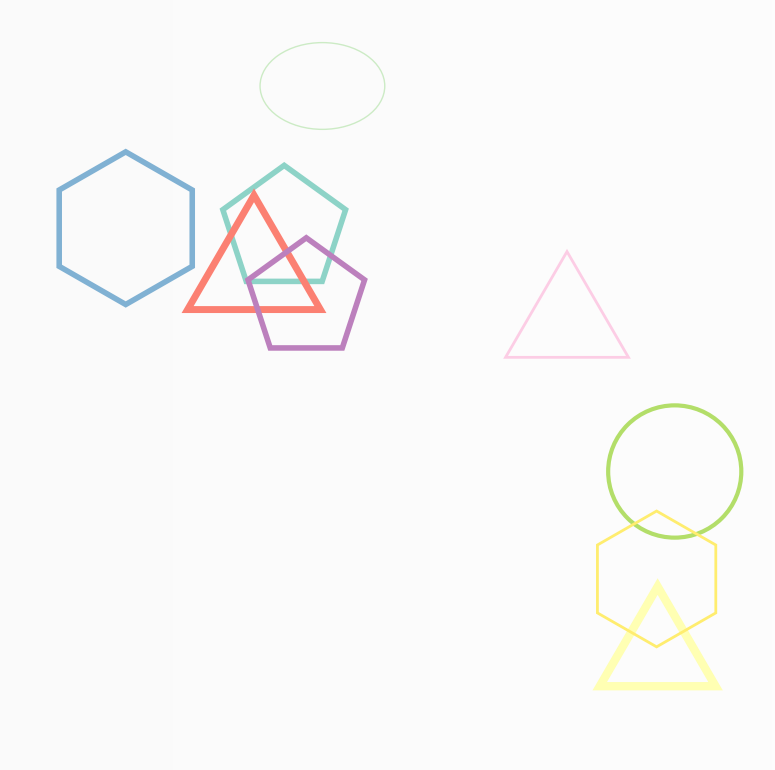[{"shape": "pentagon", "thickness": 2, "radius": 0.42, "center": [0.367, 0.702]}, {"shape": "triangle", "thickness": 3, "radius": 0.43, "center": [0.849, 0.152]}, {"shape": "triangle", "thickness": 2.5, "radius": 0.49, "center": [0.328, 0.647]}, {"shape": "hexagon", "thickness": 2, "radius": 0.5, "center": [0.162, 0.704]}, {"shape": "circle", "thickness": 1.5, "radius": 0.43, "center": [0.871, 0.388]}, {"shape": "triangle", "thickness": 1, "radius": 0.46, "center": [0.732, 0.582]}, {"shape": "pentagon", "thickness": 2, "radius": 0.4, "center": [0.395, 0.612]}, {"shape": "oval", "thickness": 0.5, "radius": 0.4, "center": [0.416, 0.888]}, {"shape": "hexagon", "thickness": 1, "radius": 0.44, "center": [0.847, 0.248]}]